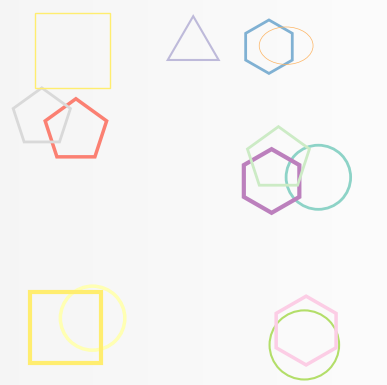[{"shape": "circle", "thickness": 2, "radius": 0.42, "center": [0.822, 0.54]}, {"shape": "circle", "thickness": 2.5, "radius": 0.42, "center": [0.239, 0.174]}, {"shape": "triangle", "thickness": 1.5, "radius": 0.38, "center": [0.499, 0.882]}, {"shape": "pentagon", "thickness": 2.5, "radius": 0.42, "center": [0.196, 0.66]}, {"shape": "hexagon", "thickness": 2, "radius": 0.35, "center": [0.694, 0.879]}, {"shape": "oval", "thickness": 0.5, "radius": 0.35, "center": [0.738, 0.881]}, {"shape": "circle", "thickness": 1.5, "radius": 0.45, "center": [0.785, 0.104]}, {"shape": "hexagon", "thickness": 2.5, "radius": 0.45, "center": [0.79, 0.141]}, {"shape": "pentagon", "thickness": 2, "radius": 0.39, "center": [0.108, 0.694]}, {"shape": "hexagon", "thickness": 3, "radius": 0.41, "center": [0.701, 0.53]}, {"shape": "pentagon", "thickness": 2, "radius": 0.42, "center": [0.719, 0.587]}, {"shape": "square", "thickness": 3, "radius": 0.46, "center": [0.17, 0.15]}, {"shape": "square", "thickness": 1, "radius": 0.49, "center": [0.188, 0.87]}]